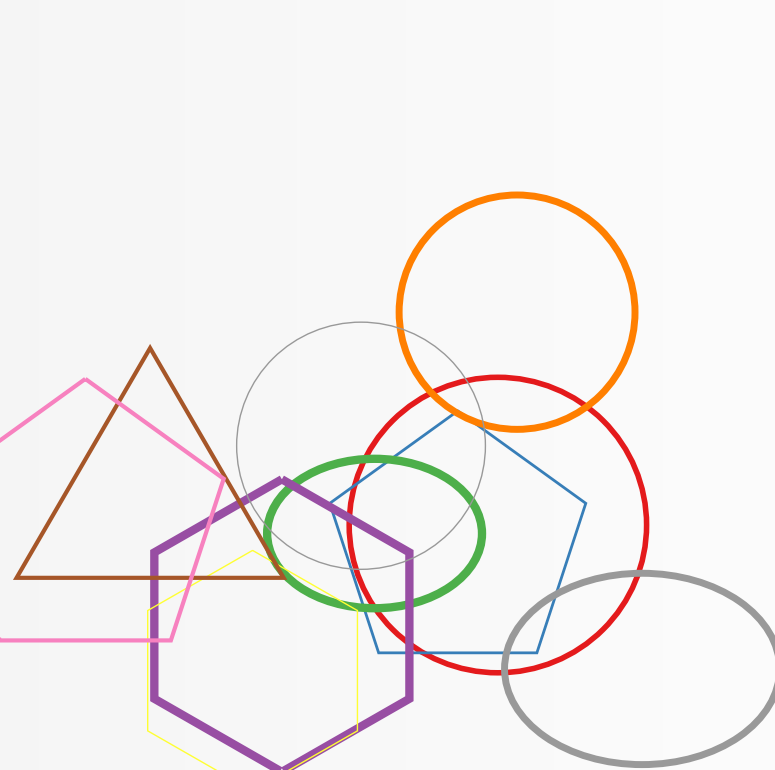[{"shape": "circle", "thickness": 2, "radius": 0.96, "center": [0.642, 0.318]}, {"shape": "pentagon", "thickness": 1, "radius": 0.87, "center": [0.591, 0.293]}, {"shape": "oval", "thickness": 3, "radius": 0.69, "center": [0.483, 0.307]}, {"shape": "hexagon", "thickness": 3, "radius": 0.95, "center": [0.364, 0.188]}, {"shape": "circle", "thickness": 2.5, "radius": 0.76, "center": [0.667, 0.595]}, {"shape": "hexagon", "thickness": 0.5, "radius": 0.78, "center": [0.326, 0.129]}, {"shape": "triangle", "thickness": 1.5, "radius": 0.99, "center": [0.194, 0.349]}, {"shape": "pentagon", "thickness": 1.5, "radius": 0.94, "center": [0.11, 0.32]}, {"shape": "circle", "thickness": 0.5, "radius": 0.8, "center": [0.466, 0.421]}, {"shape": "oval", "thickness": 2.5, "radius": 0.89, "center": [0.829, 0.131]}]